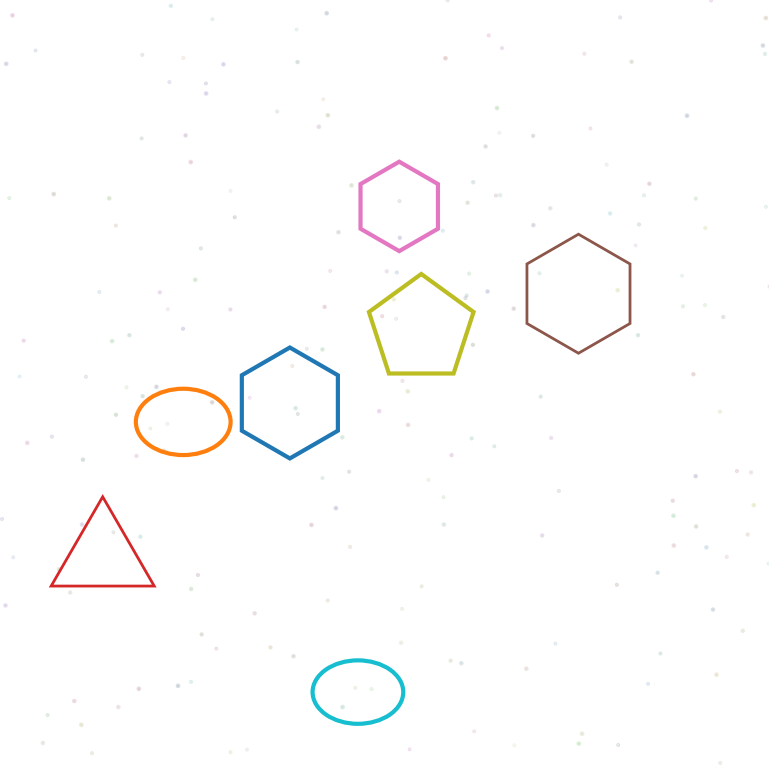[{"shape": "hexagon", "thickness": 1.5, "radius": 0.36, "center": [0.376, 0.477]}, {"shape": "oval", "thickness": 1.5, "radius": 0.31, "center": [0.238, 0.452]}, {"shape": "triangle", "thickness": 1, "radius": 0.39, "center": [0.133, 0.278]}, {"shape": "hexagon", "thickness": 1, "radius": 0.39, "center": [0.751, 0.619]}, {"shape": "hexagon", "thickness": 1.5, "radius": 0.29, "center": [0.518, 0.732]}, {"shape": "pentagon", "thickness": 1.5, "radius": 0.36, "center": [0.547, 0.573]}, {"shape": "oval", "thickness": 1.5, "radius": 0.29, "center": [0.465, 0.101]}]